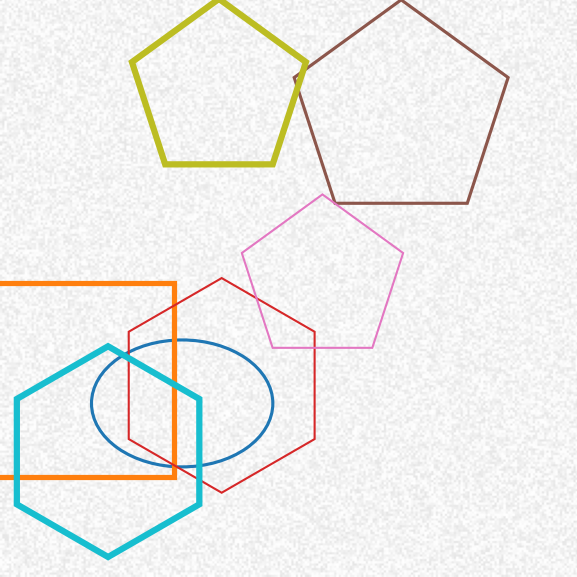[{"shape": "oval", "thickness": 1.5, "radius": 0.78, "center": [0.315, 0.301]}, {"shape": "square", "thickness": 2.5, "radius": 0.84, "center": [0.133, 0.342]}, {"shape": "hexagon", "thickness": 1, "radius": 0.93, "center": [0.384, 0.332]}, {"shape": "pentagon", "thickness": 1.5, "radius": 0.97, "center": [0.695, 0.805]}, {"shape": "pentagon", "thickness": 1, "radius": 0.73, "center": [0.558, 0.516]}, {"shape": "pentagon", "thickness": 3, "radius": 0.79, "center": [0.379, 0.843]}, {"shape": "hexagon", "thickness": 3, "radius": 0.91, "center": [0.187, 0.217]}]